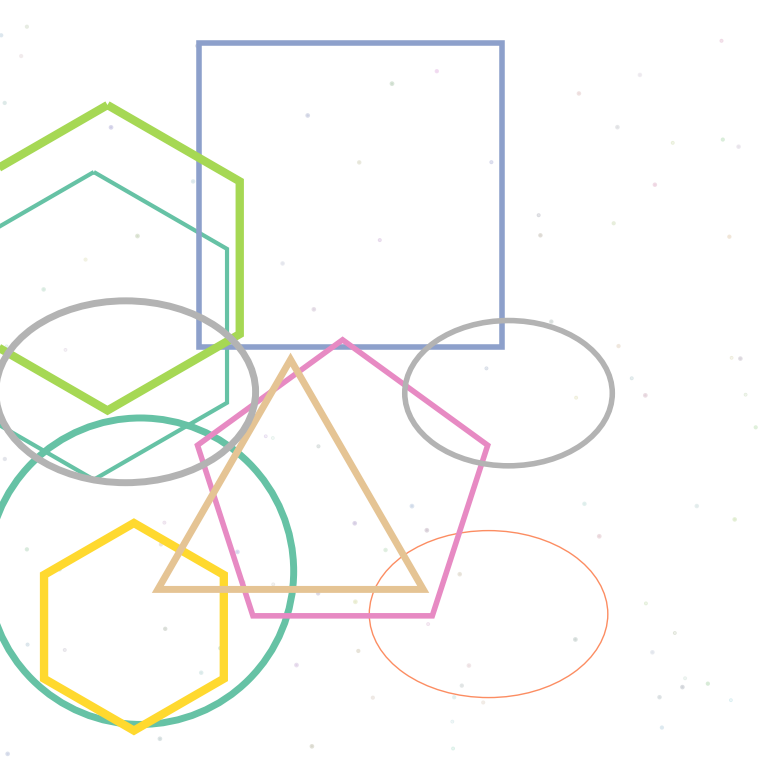[{"shape": "hexagon", "thickness": 1.5, "radius": 1.0, "center": [0.122, 0.577]}, {"shape": "circle", "thickness": 2.5, "radius": 0.99, "center": [0.182, 0.258]}, {"shape": "oval", "thickness": 0.5, "radius": 0.77, "center": [0.634, 0.202]}, {"shape": "square", "thickness": 2, "radius": 0.99, "center": [0.456, 0.747]}, {"shape": "pentagon", "thickness": 2, "radius": 0.99, "center": [0.445, 0.361]}, {"shape": "hexagon", "thickness": 3, "radius": 0.99, "center": [0.14, 0.665]}, {"shape": "hexagon", "thickness": 3, "radius": 0.67, "center": [0.174, 0.186]}, {"shape": "triangle", "thickness": 2.5, "radius": 0.99, "center": [0.377, 0.334]}, {"shape": "oval", "thickness": 2.5, "radius": 0.84, "center": [0.163, 0.491]}, {"shape": "oval", "thickness": 2, "radius": 0.67, "center": [0.66, 0.489]}]